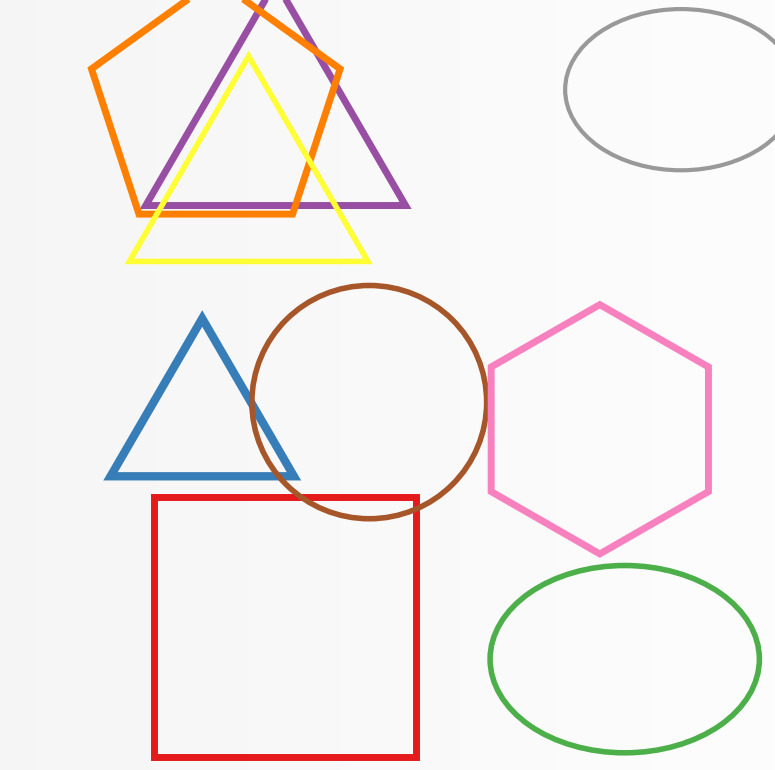[{"shape": "square", "thickness": 2.5, "radius": 0.84, "center": [0.367, 0.185]}, {"shape": "triangle", "thickness": 3, "radius": 0.68, "center": [0.261, 0.45]}, {"shape": "oval", "thickness": 2, "radius": 0.87, "center": [0.806, 0.144]}, {"shape": "triangle", "thickness": 2.5, "radius": 0.97, "center": [0.356, 0.83]}, {"shape": "pentagon", "thickness": 2.5, "radius": 0.84, "center": [0.278, 0.858]}, {"shape": "triangle", "thickness": 2, "radius": 0.89, "center": [0.321, 0.749]}, {"shape": "circle", "thickness": 2, "radius": 0.76, "center": [0.476, 0.478]}, {"shape": "hexagon", "thickness": 2.5, "radius": 0.81, "center": [0.774, 0.443]}, {"shape": "oval", "thickness": 1.5, "radius": 0.75, "center": [0.879, 0.884]}]